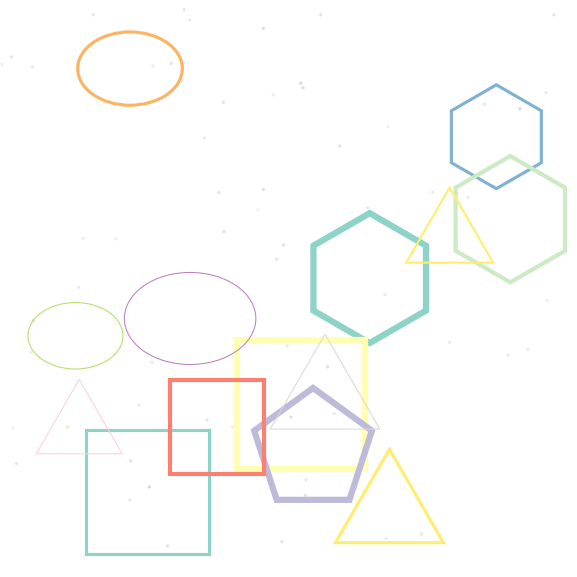[{"shape": "square", "thickness": 1.5, "radius": 0.54, "center": [0.255, 0.148]}, {"shape": "hexagon", "thickness": 3, "radius": 0.56, "center": [0.64, 0.518]}, {"shape": "square", "thickness": 3, "radius": 0.56, "center": [0.521, 0.299]}, {"shape": "pentagon", "thickness": 3, "radius": 0.54, "center": [0.542, 0.22]}, {"shape": "square", "thickness": 2, "radius": 0.41, "center": [0.376, 0.26]}, {"shape": "hexagon", "thickness": 1.5, "radius": 0.45, "center": [0.859, 0.762]}, {"shape": "oval", "thickness": 1.5, "radius": 0.45, "center": [0.225, 0.88]}, {"shape": "oval", "thickness": 0.5, "radius": 0.41, "center": [0.131, 0.418]}, {"shape": "triangle", "thickness": 0.5, "radius": 0.43, "center": [0.137, 0.256]}, {"shape": "triangle", "thickness": 0.5, "radius": 0.55, "center": [0.563, 0.311]}, {"shape": "oval", "thickness": 0.5, "radius": 0.57, "center": [0.329, 0.448]}, {"shape": "hexagon", "thickness": 2, "radius": 0.55, "center": [0.884, 0.62]}, {"shape": "triangle", "thickness": 1, "radius": 0.43, "center": [0.779, 0.588]}, {"shape": "triangle", "thickness": 1.5, "radius": 0.54, "center": [0.674, 0.113]}]